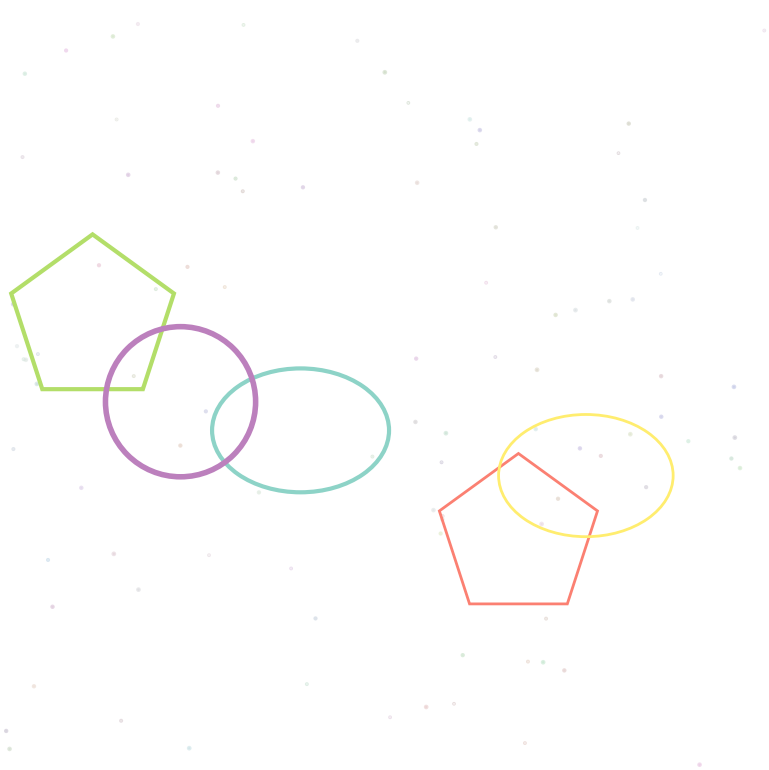[{"shape": "oval", "thickness": 1.5, "radius": 0.57, "center": [0.39, 0.441]}, {"shape": "pentagon", "thickness": 1, "radius": 0.54, "center": [0.673, 0.303]}, {"shape": "pentagon", "thickness": 1.5, "radius": 0.56, "center": [0.12, 0.584]}, {"shape": "circle", "thickness": 2, "radius": 0.49, "center": [0.234, 0.478]}, {"shape": "oval", "thickness": 1, "radius": 0.57, "center": [0.761, 0.382]}]